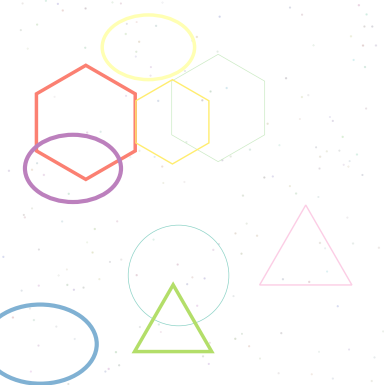[{"shape": "circle", "thickness": 0.5, "radius": 0.65, "center": [0.464, 0.284]}, {"shape": "oval", "thickness": 2.5, "radius": 0.6, "center": [0.385, 0.877]}, {"shape": "hexagon", "thickness": 2.5, "radius": 0.74, "center": [0.223, 0.682]}, {"shape": "oval", "thickness": 3, "radius": 0.73, "center": [0.105, 0.106]}, {"shape": "triangle", "thickness": 2.5, "radius": 0.58, "center": [0.45, 0.145]}, {"shape": "triangle", "thickness": 1, "radius": 0.69, "center": [0.794, 0.329]}, {"shape": "oval", "thickness": 3, "radius": 0.62, "center": [0.19, 0.563]}, {"shape": "hexagon", "thickness": 0.5, "radius": 0.7, "center": [0.567, 0.72]}, {"shape": "hexagon", "thickness": 1, "radius": 0.55, "center": [0.448, 0.684]}]